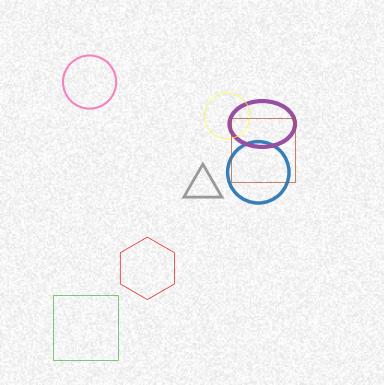[{"shape": "hexagon", "thickness": 0.5, "radius": 0.41, "center": [0.383, 0.303]}, {"shape": "circle", "thickness": 2.5, "radius": 0.4, "center": [0.671, 0.552]}, {"shape": "square", "thickness": 0.5, "radius": 0.42, "center": [0.223, 0.148]}, {"shape": "oval", "thickness": 3, "radius": 0.43, "center": [0.681, 0.678]}, {"shape": "circle", "thickness": 0.5, "radius": 0.3, "center": [0.59, 0.699]}, {"shape": "square", "thickness": 0.5, "radius": 0.42, "center": [0.682, 0.61]}, {"shape": "circle", "thickness": 1.5, "radius": 0.35, "center": [0.233, 0.787]}, {"shape": "triangle", "thickness": 2, "radius": 0.29, "center": [0.527, 0.517]}]